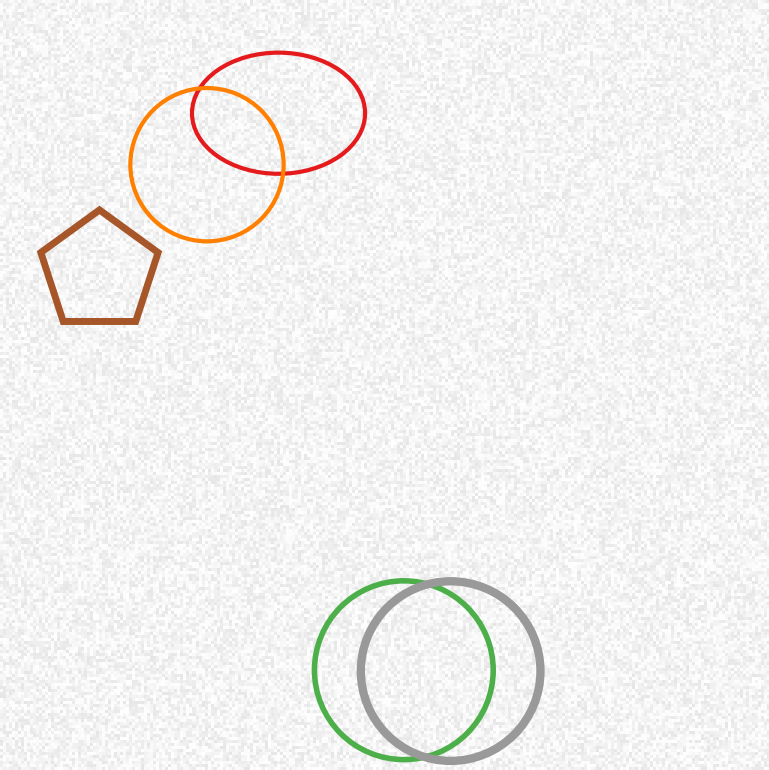[{"shape": "oval", "thickness": 1.5, "radius": 0.56, "center": [0.362, 0.853]}, {"shape": "circle", "thickness": 2, "radius": 0.58, "center": [0.524, 0.13]}, {"shape": "circle", "thickness": 1.5, "radius": 0.5, "center": [0.269, 0.786]}, {"shape": "pentagon", "thickness": 2.5, "radius": 0.4, "center": [0.129, 0.647]}, {"shape": "circle", "thickness": 3, "radius": 0.58, "center": [0.585, 0.128]}]